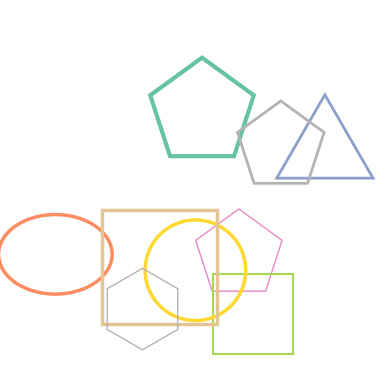[{"shape": "pentagon", "thickness": 3, "radius": 0.71, "center": [0.525, 0.709]}, {"shape": "oval", "thickness": 2.5, "radius": 0.74, "center": [0.144, 0.339]}, {"shape": "triangle", "thickness": 2, "radius": 0.72, "center": [0.844, 0.609]}, {"shape": "pentagon", "thickness": 1, "radius": 0.59, "center": [0.62, 0.339]}, {"shape": "square", "thickness": 1.5, "radius": 0.52, "center": [0.656, 0.184]}, {"shape": "circle", "thickness": 2.5, "radius": 0.65, "center": [0.508, 0.298]}, {"shape": "square", "thickness": 2.5, "radius": 0.74, "center": [0.414, 0.306]}, {"shape": "pentagon", "thickness": 2, "radius": 0.59, "center": [0.729, 0.62]}, {"shape": "hexagon", "thickness": 1, "radius": 0.53, "center": [0.37, 0.197]}]